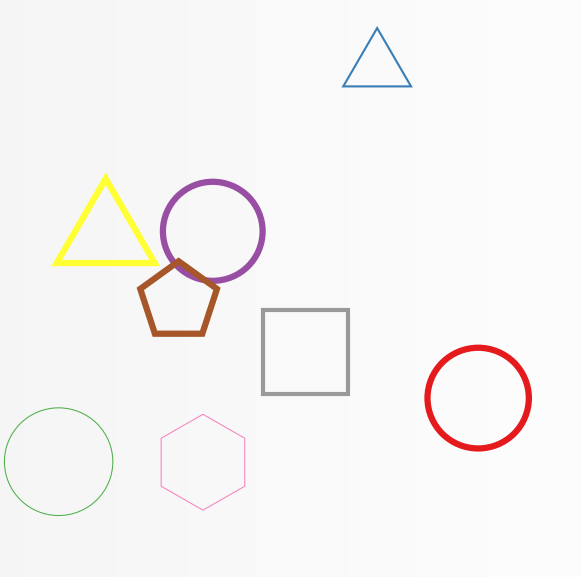[{"shape": "circle", "thickness": 3, "radius": 0.44, "center": [0.823, 0.31]}, {"shape": "triangle", "thickness": 1, "radius": 0.34, "center": [0.649, 0.883]}, {"shape": "circle", "thickness": 0.5, "radius": 0.47, "center": [0.101, 0.2]}, {"shape": "circle", "thickness": 3, "radius": 0.43, "center": [0.366, 0.599]}, {"shape": "triangle", "thickness": 3, "radius": 0.49, "center": [0.182, 0.592]}, {"shape": "pentagon", "thickness": 3, "radius": 0.35, "center": [0.307, 0.477]}, {"shape": "hexagon", "thickness": 0.5, "radius": 0.42, "center": [0.349, 0.199]}, {"shape": "square", "thickness": 2, "radius": 0.37, "center": [0.526, 0.389]}]